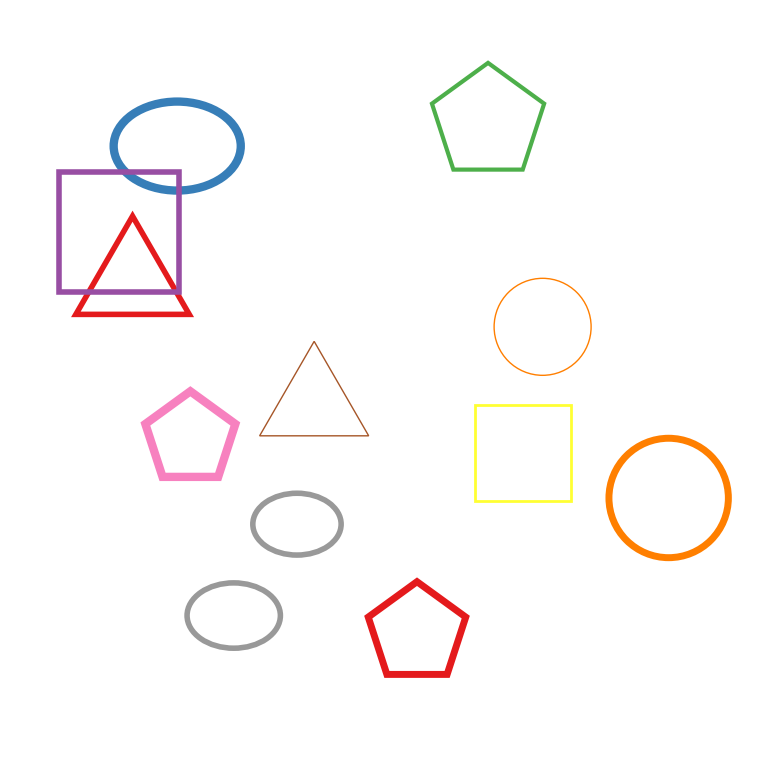[{"shape": "pentagon", "thickness": 2.5, "radius": 0.33, "center": [0.542, 0.178]}, {"shape": "triangle", "thickness": 2, "radius": 0.43, "center": [0.172, 0.634]}, {"shape": "oval", "thickness": 3, "radius": 0.41, "center": [0.23, 0.81]}, {"shape": "pentagon", "thickness": 1.5, "radius": 0.38, "center": [0.634, 0.842]}, {"shape": "square", "thickness": 2, "radius": 0.39, "center": [0.155, 0.699]}, {"shape": "circle", "thickness": 0.5, "radius": 0.31, "center": [0.705, 0.576]}, {"shape": "circle", "thickness": 2.5, "radius": 0.39, "center": [0.868, 0.353]}, {"shape": "square", "thickness": 1, "radius": 0.31, "center": [0.679, 0.411]}, {"shape": "triangle", "thickness": 0.5, "radius": 0.41, "center": [0.408, 0.475]}, {"shape": "pentagon", "thickness": 3, "radius": 0.31, "center": [0.247, 0.43]}, {"shape": "oval", "thickness": 2, "radius": 0.3, "center": [0.304, 0.201]}, {"shape": "oval", "thickness": 2, "radius": 0.29, "center": [0.386, 0.319]}]